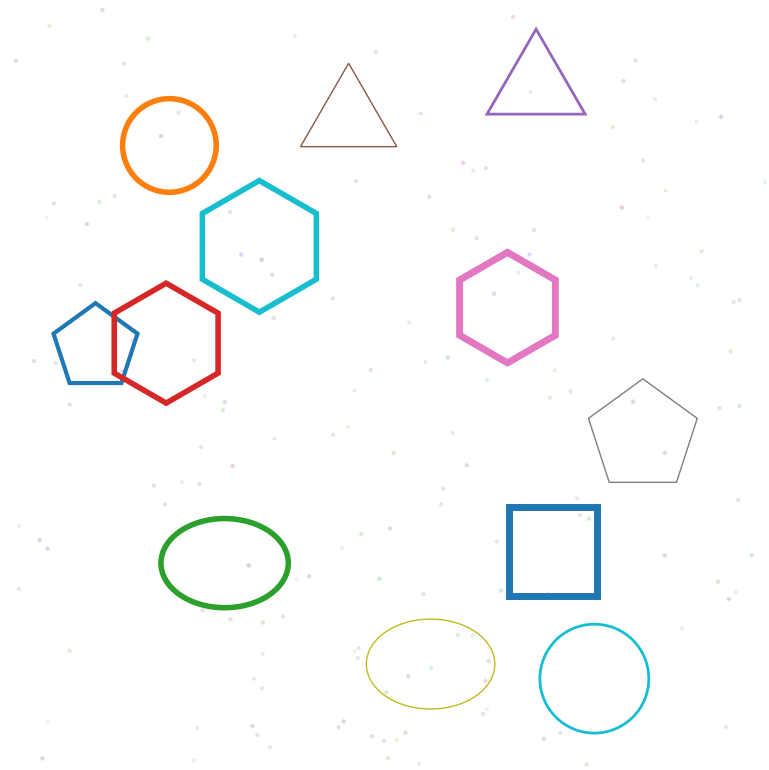[{"shape": "pentagon", "thickness": 1.5, "radius": 0.29, "center": [0.124, 0.549]}, {"shape": "square", "thickness": 2.5, "radius": 0.29, "center": [0.718, 0.283]}, {"shape": "circle", "thickness": 2, "radius": 0.3, "center": [0.22, 0.811]}, {"shape": "oval", "thickness": 2, "radius": 0.41, "center": [0.292, 0.269]}, {"shape": "hexagon", "thickness": 2, "radius": 0.39, "center": [0.216, 0.554]}, {"shape": "triangle", "thickness": 1, "radius": 0.37, "center": [0.696, 0.889]}, {"shape": "triangle", "thickness": 0.5, "radius": 0.36, "center": [0.453, 0.846]}, {"shape": "hexagon", "thickness": 2.5, "radius": 0.36, "center": [0.659, 0.6]}, {"shape": "pentagon", "thickness": 0.5, "radius": 0.37, "center": [0.835, 0.434]}, {"shape": "oval", "thickness": 0.5, "radius": 0.42, "center": [0.559, 0.138]}, {"shape": "hexagon", "thickness": 2, "radius": 0.43, "center": [0.337, 0.68]}, {"shape": "circle", "thickness": 1, "radius": 0.35, "center": [0.772, 0.119]}]